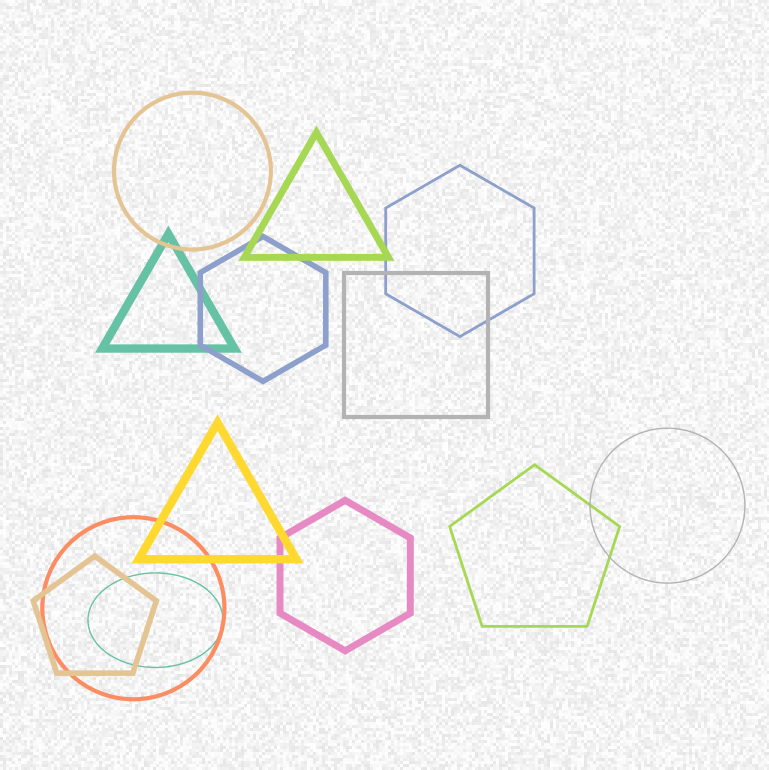[{"shape": "triangle", "thickness": 3, "radius": 0.5, "center": [0.219, 0.597]}, {"shape": "oval", "thickness": 0.5, "radius": 0.44, "center": [0.202, 0.195]}, {"shape": "circle", "thickness": 1.5, "radius": 0.59, "center": [0.173, 0.21]}, {"shape": "hexagon", "thickness": 2, "radius": 0.47, "center": [0.342, 0.599]}, {"shape": "hexagon", "thickness": 1, "radius": 0.56, "center": [0.597, 0.674]}, {"shape": "hexagon", "thickness": 2.5, "radius": 0.49, "center": [0.448, 0.253]}, {"shape": "pentagon", "thickness": 1, "radius": 0.58, "center": [0.694, 0.28]}, {"shape": "triangle", "thickness": 2.5, "radius": 0.54, "center": [0.411, 0.72]}, {"shape": "triangle", "thickness": 3, "radius": 0.59, "center": [0.283, 0.333]}, {"shape": "circle", "thickness": 1.5, "radius": 0.51, "center": [0.25, 0.778]}, {"shape": "pentagon", "thickness": 2, "radius": 0.42, "center": [0.123, 0.194]}, {"shape": "square", "thickness": 1.5, "radius": 0.47, "center": [0.54, 0.552]}, {"shape": "circle", "thickness": 0.5, "radius": 0.5, "center": [0.867, 0.343]}]